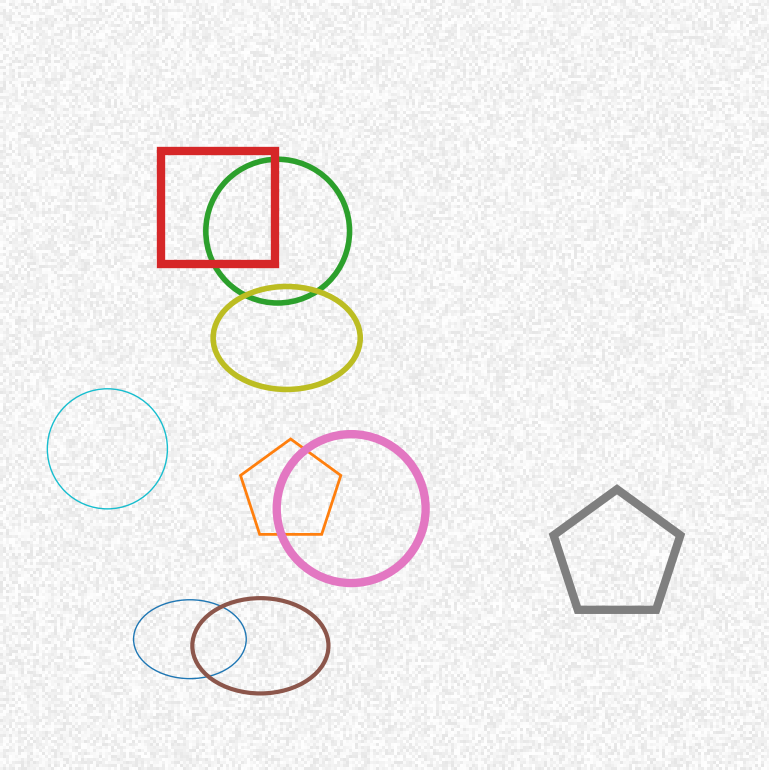[{"shape": "oval", "thickness": 0.5, "radius": 0.37, "center": [0.247, 0.17]}, {"shape": "pentagon", "thickness": 1, "radius": 0.34, "center": [0.378, 0.361]}, {"shape": "circle", "thickness": 2, "radius": 0.47, "center": [0.361, 0.7]}, {"shape": "square", "thickness": 3, "radius": 0.37, "center": [0.283, 0.73]}, {"shape": "oval", "thickness": 1.5, "radius": 0.44, "center": [0.338, 0.161]}, {"shape": "circle", "thickness": 3, "radius": 0.48, "center": [0.456, 0.339]}, {"shape": "pentagon", "thickness": 3, "radius": 0.43, "center": [0.801, 0.278]}, {"shape": "oval", "thickness": 2, "radius": 0.48, "center": [0.372, 0.561]}, {"shape": "circle", "thickness": 0.5, "radius": 0.39, "center": [0.139, 0.417]}]